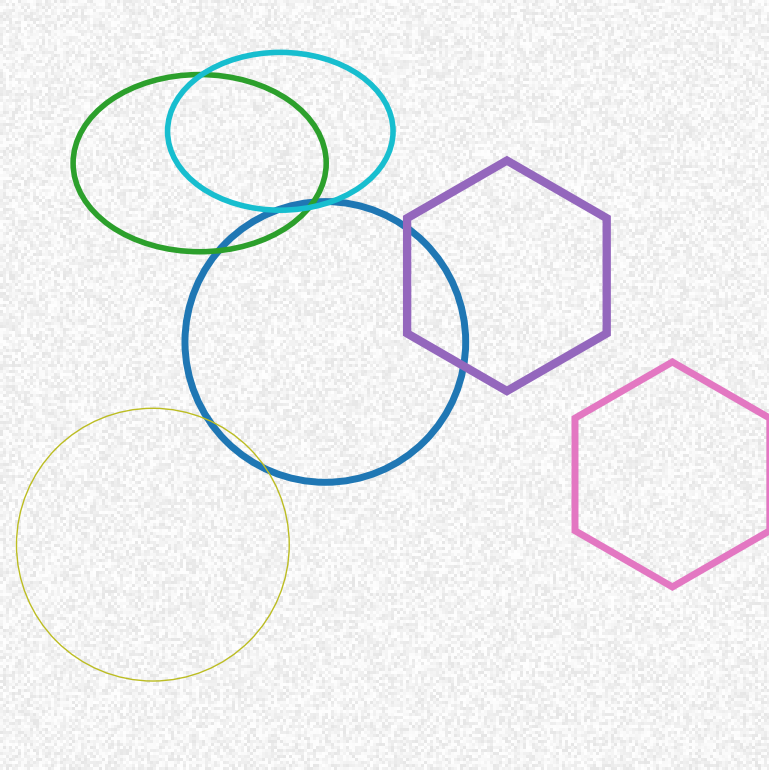[{"shape": "circle", "thickness": 2.5, "radius": 0.91, "center": [0.423, 0.556]}, {"shape": "oval", "thickness": 2, "radius": 0.82, "center": [0.259, 0.788]}, {"shape": "hexagon", "thickness": 3, "radius": 0.75, "center": [0.658, 0.642]}, {"shape": "hexagon", "thickness": 2.5, "radius": 0.73, "center": [0.873, 0.384]}, {"shape": "circle", "thickness": 0.5, "radius": 0.89, "center": [0.199, 0.293]}, {"shape": "oval", "thickness": 2, "radius": 0.73, "center": [0.364, 0.83]}]